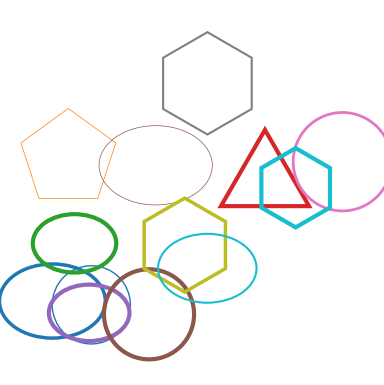[{"shape": "oval", "thickness": 2.5, "radius": 0.69, "center": [0.136, 0.218]}, {"shape": "circle", "thickness": 1, "radius": 0.51, "center": [0.237, 0.208]}, {"shape": "pentagon", "thickness": 0.5, "radius": 0.65, "center": [0.177, 0.589]}, {"shape": "oval", "thickness": 3, "radius": 0.54, "center": [0.194, 0.368]}, {"shape": "triangle", "thickness": 3, "radius": 0.66, "center": [0.688, 0.531]}, {"shape": "oval", "thickness": 3, "radius": 0.52, "center": [0.232, 0.187]}, {"shape": "oval", "thickness": 0.5, "radius": 0.74, "center": [0.404, 0.571]}, {"shape": "circle", "thickness": 3, "radius": 0.58, "center": [0.387, 0.184]}, {"shape": "circle", "thickness": 2, "radius": 0.64, "center": [0.889, 0.58]}, {"shape": "hexagon", "thickness": 1.5, "radius": 0.66, "center": [0.539, 0.784]}, {"shape": "hexagon", "thickness": 2.5, "radius": 0.61, "center": [0.48, 0.363]}, {"shape": "oval", "thickness": 1.5, "radius": 0.64, "center": [0.538, 0.303]}, {"shape": "hexagon", "thickness": 3, "radius": 0.51, "center": [0.768, 0.512]}]